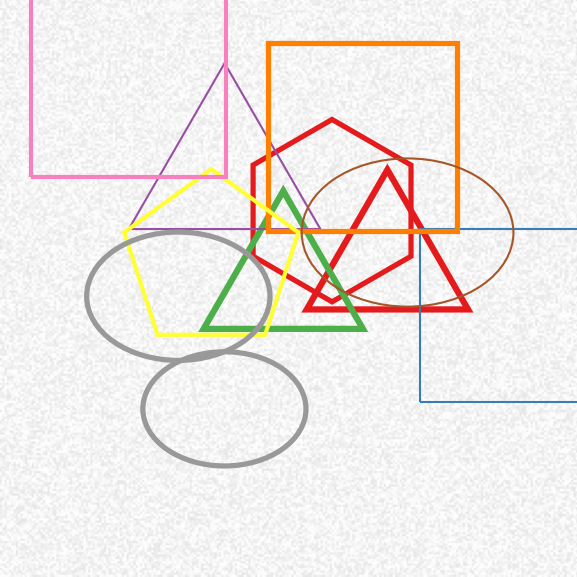[{"shape": "hexagon", "thickness": 2.5, "radius": 0.79, "center": [0.575, 0.634]}, {"shape": "triangle", "thickness": 3, "radius": 0.81, "center": [0.671, 0.544]}, {"shape": "square", "thickness": 1, "radius": 0.75, "center": [0.876, 0.453]}, {"shape": "triangle", "thickness": 3, "radius": 0.8, "center": [0.49, 0.509]}, {"shape": "triangle", "thickness": 1, "radius": 0.96, "center": [0.389, 0.698]}, {"shape": "square", "thickness": 2.5, "radius": 0.82, "center": [0.628, 0.762]}, {"shape": "pentagon", "thickness": 2, "radius": 0.79, "center": [0.366, 0.548]}, {"shape": "oval", "thickness": 1, "radius": 0.92, "center": [0.706, 0.596]}, {"shape": "square", "thickness": 2, "radius": 0.84, "center": [0.223, 0.862]}, {"shape": "oval", "thickness": 2.5, "radius": 0.79, "center": [0.309, 0.486]}, {"shape": "oval", "thickness": 2.5, "radius": 0.71, "center": [0.389, 0.291]}]